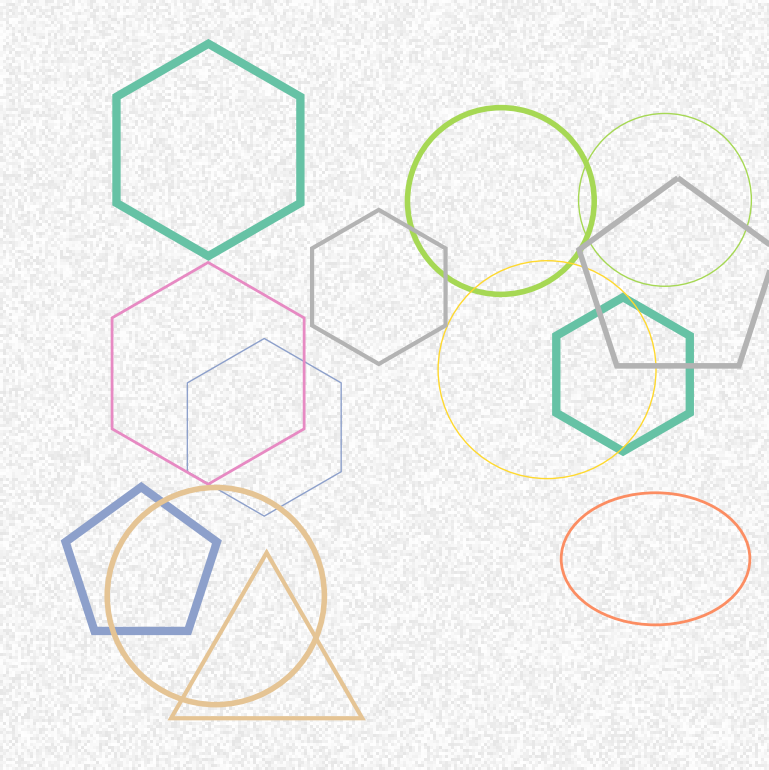[{"shape": "hexagon", "thickness": 3, "radius": 0.5, "center": [0.809, 0.514]}, {"shape": "hexagon", "thickness": 3, "radius": 0.69, "center": [0.271, 0.805]}, {"shape": "oval", "thickness": 1, "radius": 0.61, "center": [0.851, 0.274]}, {"shape": "pentagon", "thickness": 3, "radius": 0.52, "center": [0.183, 0.264]}, {"shape": "hexagon", "thickness": 0.5, "radius": 0.58, "center": [0.343, 0.445]}, {"shape": "hexagon", "thickness": 1, "radius": 0.72, "center": [0.27, 0.515]}, {"shape": "circle", "thickness": 2, "radius": 0.61, "center": [0.65, 0.739]}, {"shape": "circle", "thickness": 0.5, "radius": 0.56, "center": [0.864, 0.74]}, {"shape": "circle", "thickness": 0.5, "radius": 0.71, "center": [0.71, 0.52]}, {"shape": "triangle", "thickness": 1.5, "radius": 0.72, "center": [0.346, 0.139]}, {"shape": "circle", "thickness": 2, "radius": 0.71, "center": [0.28, 0.226]}, {"shape": "hexagon", "thickness": 1.5, "radius": 0.5, "center": [0.492, 0.627]}, {"shape": "pentagon", "thickness": 2, "radius": 0.67, "center": [0.88, 0.634]}]